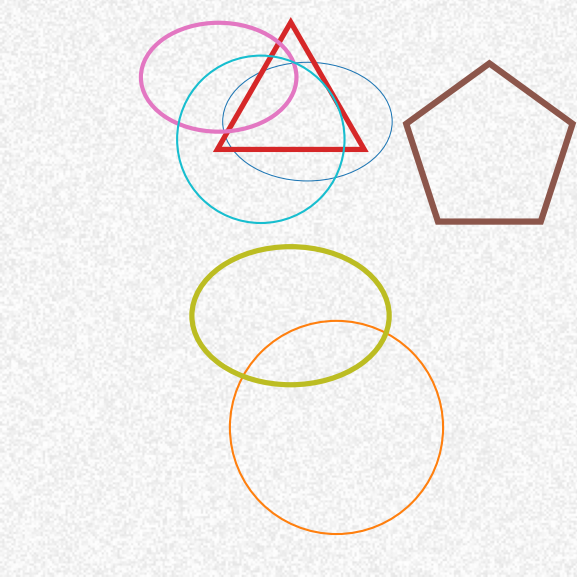[{"shape": "oval", "thickness": 0.5, "radius": 0.73, "center": [0.532, 0.789]}, {"shape": "circle", "thickness": 1, "radius": 0.92, "center": [0.583, 0.259]}, {"shape": "triangle", "thickness": 2.5, "radius": 0.73, "center": [0.504, 0.814]}, {"shape": "pentagon", "thickness": 3, "radius": 0.76, "center": [0.847, 0.738]}, {"shape": "oval", "thickness": 2, "radius": 0.67, "center": [0.379, 0.865]}, {"shape": "oval", "thickness": 2.5, "radius": 0.85, "center": [0.503, 0.452]}, {"shape": "circle", "thickness": 1, "radius": 0.72, "center": [0.452, 0.758]}]